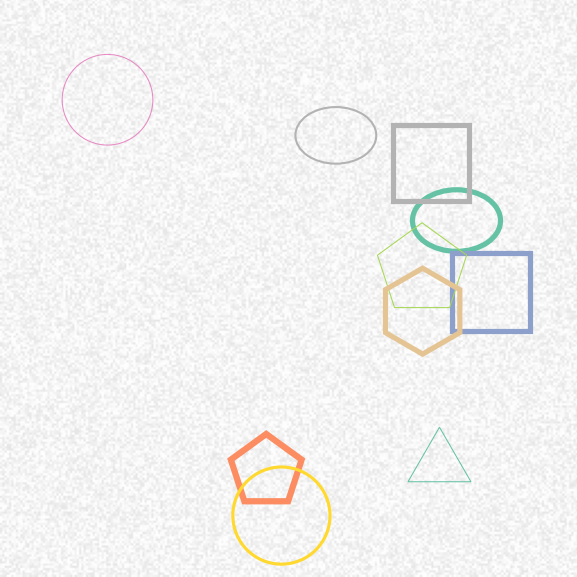[{"shape": "oval", "thickness": 2.5, "radius": 0.38, "center": [0.79, 0.617]}, {"shape": "triangle", "thickness": 0.5, "radius": 0.31, "center": [0.761, 0.196]}, {"shape": "pentagon", "thickness": 3, "radius": 0.32, "center": [0.461, 0.183]}, {"shape": "square", "thickness": 2.5, "radius": 0.34, "center": [0.85, 0.494]}, {"shape": "circle", "thickness": 0.5, "radius": 0.39, "center": [0.186, 0.826]}, {"shape": "pentagon", "thickness": 0.5, "radius": 0.41, "center": [0.731, 0.532]}, {"shape": "circle", "thickness": 1.5, "radius": 0.42, "center": [0.487, 0.106]}, {"shape": "hexagon", "thickness": 2.5, "radius": 0.37, "center": [0.732, 0.46]}, {"shape": "square", "thickness": 2.5, "radius": 0.33, "center": [0.747, 0.716]}, {"shape": "oval", "thickness": 1, "radius": 0.35, "center": [0.582, 0.765]}]